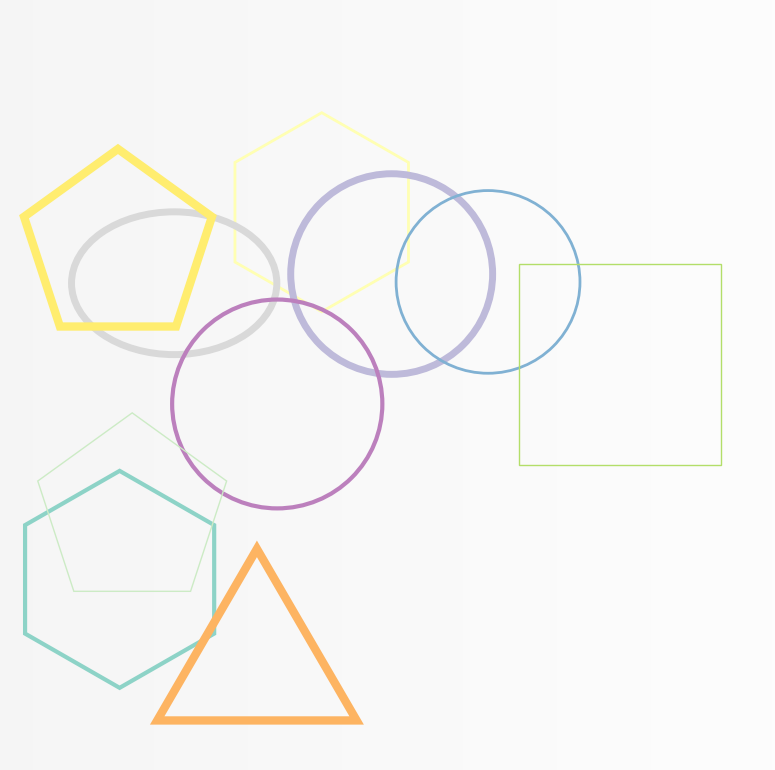[{"shape": "hexagon", "thickness": 1.5, "radius": 0.7, "center": [0.154, 0.248]}, {"shape": "hexagon", "thickness": 1, "radius": 0.65, "center": [0.415, 0.724]}, {"shape": "circle", "thickness": 2.5, "radius": 0.65, "center": [0.505, 0.644]}, {"shape": "circle", "thickness": 1, "radius": 0.59, "center": [0.63, 0.634]}, {"shape": "triangle", "thickness": 3, "radius": 0.74, "center": [0.332, 0.139]}, {"shape": "square", "thickness": 0.5, "radius": 0.65, "center": [0.8, 0.527]}, {"shape": "oval", "thickness": 2.5, "radius": 0.66, "center": [0.225, 0.632]}, {"shape": "circle", "thickness": 1.5, "radius": 0.68, "center": [0.358, 0.475]}, {"shape": "pentagon", "thickness": 0.5, "radius": 0.64, "center": [0.171, 0.336]}, {"shape": "pentagon", "thickness": 3, "radius": 0.64, "center": [0.152, 0.679]}]